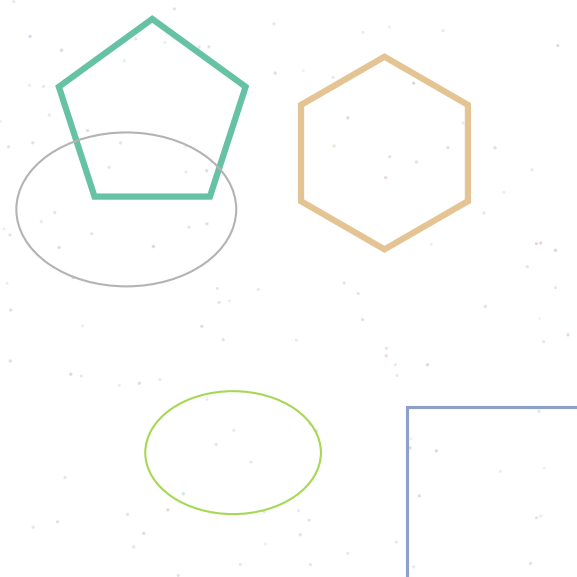[{"shape": "pentagon", "thickness": 3, "radius": 0.85, "center": [0.264, 0.796]}, {"shape": "square", "thickness": 1.5, "radius": 0.76, "center": [0.858, 0.142]}, {"shape": "oval", "thickness": 1, "radius": 0.76, "center": [0.404, 0.215]}, {"shape": "hexagon", "thickness": 3, "radius": 0.83, "center": [0.666, 0.734]}, {"shape": "oval", "thickness": 1, "radius": 0.95, "center": [0.219, 0.637]}]